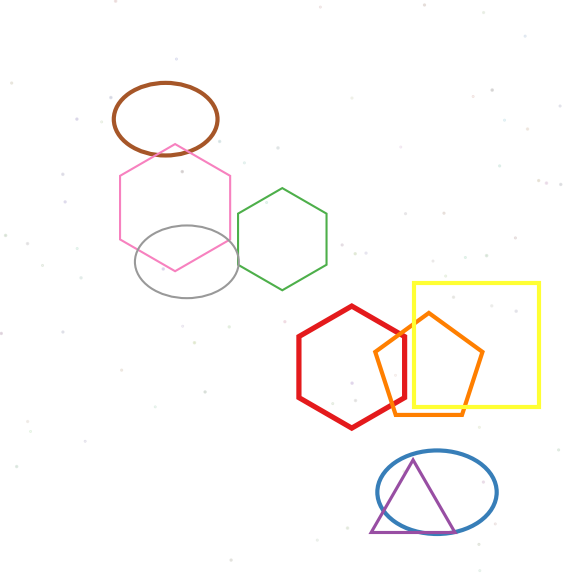[{"shape": "hexagon", "thickness": 2.5, "radius": 0.53, "center": [0.609, 0.363]}, {"shape": "oval", "thickness": 2, "radius": 0.52, "center": [0.757, 0.147]}, {"shape": "hexagon", "thickness": 1, "radius": 0.44, "center": [0.489, 0.585]}, {"shape": "triangle", "thickness": 1.5, "radius": 0.42, "center": [0.715, 0.119]}, {"shape": "pentagon", "thickness": 2, "radius": 0.49, "center": [0.743, 0.36]}, {"shape": "square", "thickness": 2, "radius": 0.54, "center": [0.825, 0.402]}, {"shape": "oval", "thickness": 2, "radius": 0.45, "center": [0.287, 0.793]}, {"shape": "hexagon", "thickness": 1, "radius": 0.55, "center": [0.303, 0.64]}, {"shape": "oval", "thickness": 1, "radius": 0.45, "center": [0.324, 0.546]}]